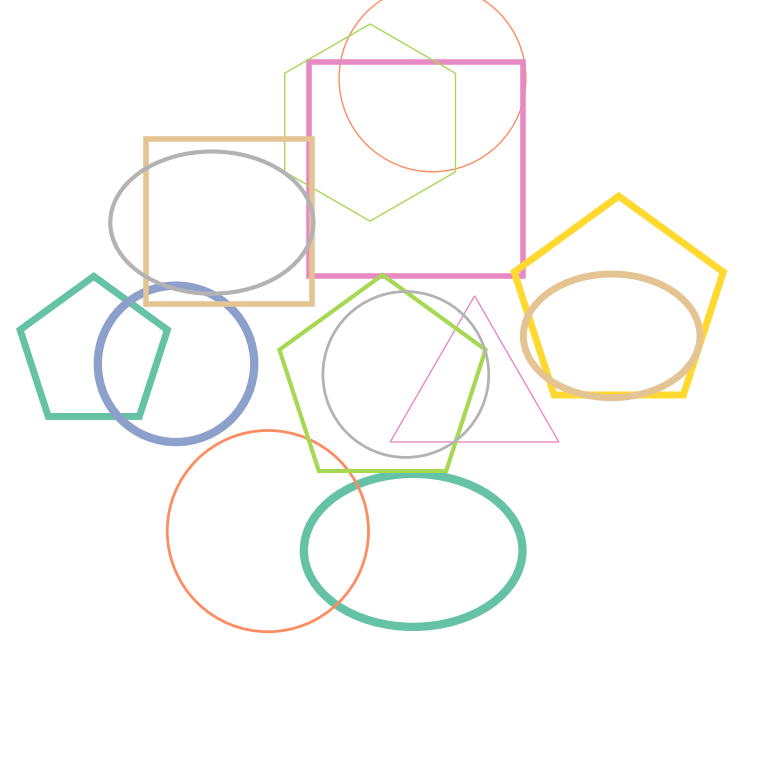[{"shape": "pentagon", "thickness": 2.5, "radius": 0.5, "center": [0.122, 0.541]}, {"shape": "oval", "thickness": 3, "radius": 0.71, "center": [0.537, 0.285]}, {"shape": "circle", "thickness": 1, "radius": 0.65, "center": [0.348, 0.31]}, {"shape": "circle", "thickness": 0.5, "radius": 0.61, "center": [0.562, 0.898]}, {"shape": "circle", "thickness": 3, "radius": 0.51, "center": [0.229, 0.527]}, {"shape": "triangle", "thickness": 0.5, "radius": 0.63, "center": [0.616, 0.489]}, {"shape": "square", "thickness": 2, "radius": 0.69, "center": [0.54, 0.78]}, {"shape": "pentagon", "thickness": 1.5, "radius": 0.7, "center": [0.497, 0.502]}, {"shape": "hexagon", "thickness": 0.5, "radius": 0.64, "center": [0.481, 0.841]}, {"shape": "pentagon", "thickness": 2.5, "radius": 0.71, "center": [0.804, 0.603]}, {"shape": "oval", "thickness": 2.5, "radius": 0.57, "center": [0.794, 0.564]}, {"shape": "square", "thickness": 2, "radius": 0.54, "center": [0.297, 0.712]}, {"shape": "circle", "thickness": 1, "radius": 0.54, "center": [0.527, 0.514]}, {"shape": "oval", "thickness": 1.5, "radius": 0.66, "center": [0.275, 0.711]}]